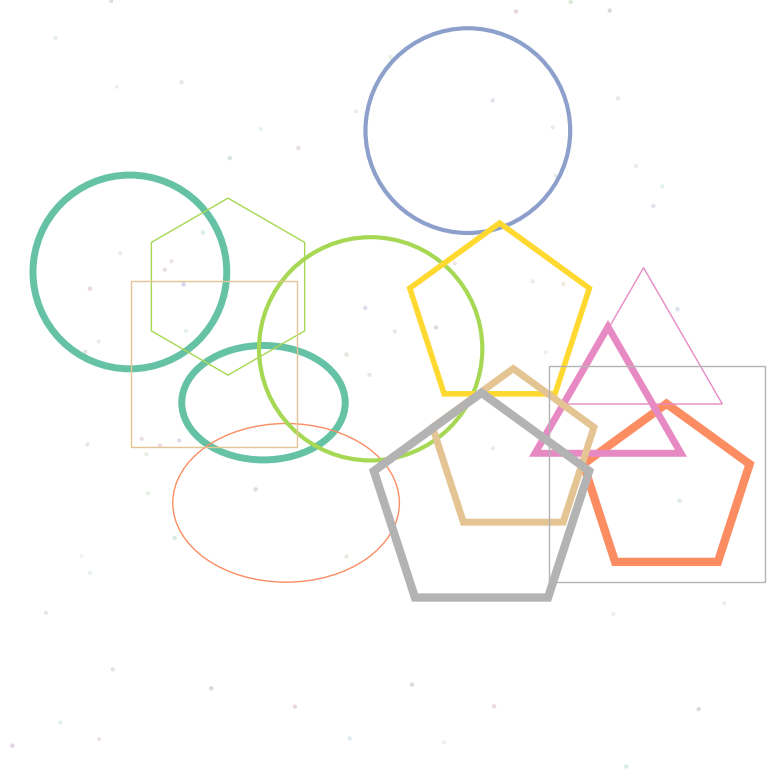[{"shape": "oval", "thickness": 2.5, "radius": 0.53, "center": [0.342, 0.477]}, {"shape": "circle", "thickness": 2.5, "radius": 0.63, "center": [0.169, 0.647]}, {"shape": "oval", "thickness": 0.5, "radius": 0.74, "center": [0.372, 0.347]}, {"shape": "pentagon", "thickness": 3, "radius": 0.57, "center": [0.866, 0.362]}, {"shape": "circle", "thickness": 1.5, "radius": 0.66, "center": [0.608, 0.83]}, {"shape": "triangle", "thickness": 2.5, "radius": 0.55, "center": [0.79, 0.466]}, {"shape": "triangle", "thickness": 0.5, "radius": 0.59, "center": [0.836, 0.534]}, {"shape": "hexagon", "thickness": 0.5, "radius": 0.57, "center": [0.296, 0.628]}, {"shape": "circle", "thickness": 1.5, "radius": 0.72, "center": [0.481, 0.547]}, {"shape": "pentagon", "thickness": 2, "radius": 0.61, "center": [0.649, 0.588]}, {"shape": "pentagon", "thickness": 2.5, "radius": 0.55, "center": [0.667, 0.411]}, {"shape": "square", "thickness": 0.5, "radius": 0.54, "center": [0.278, 0.528]}, {"shape": "pentagon", "thickness": 3, "radius": 0.73, "center": [0.625, 0.343]}, {"shape": "square", "thickness": 0.5, "radius": 0.7, "center": [0.853, 0.384]}]